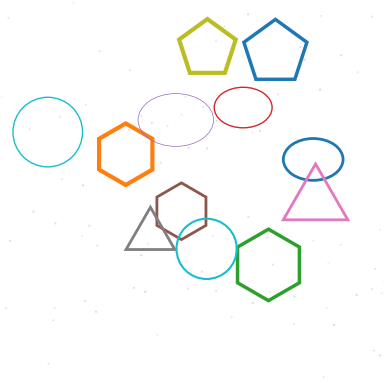[{"shape": "pentagon", "thickness": 2.5, "radius": 0.43, "center": [0.715, 0.864]}, {"shape": "oval", "thickness": 2, "radius": 0.39, "center": [0.813, 0.586]}, {"shape": "hexagon", "thickness": 3, "radius": 0.4, "center": [0.327, 0.599]}, {"shape": "hexagon", "thickness": 2.5, "radius": 0.46, "center": [0.697, 0.312]}, {"shape": "oval", "thickness": 1, "radius": 0.38, "center": [0.632, 0.721]}, {"shape": "oval", "thickness": 0.5, "radius": 0.49, "center": [0.457, 0.688]}, {"shape": "hexagon", "thickness": 2, "radius": 0.37, "center": [0.471, 0.451]}, {"shape": "triangle", "thickness": 2, "radius": 0.48, "center": [0.82, 0.477]}, {"shape": "triangle", "thickness": 2, "radius": 0.37, "center": [0.391, 0.388]}, {"shape": "pentagon", "thickness": 3, "radius": 0.39, "center": [0.539, 0.873]}, {"shape": "circle", "thickness": 1, "radius": 0.45, "center": [0.124, 0.657]}, {"shape": "circle", "thickness": 1.5, "radius": 0.39, "center": [0.537, 0.354]}]